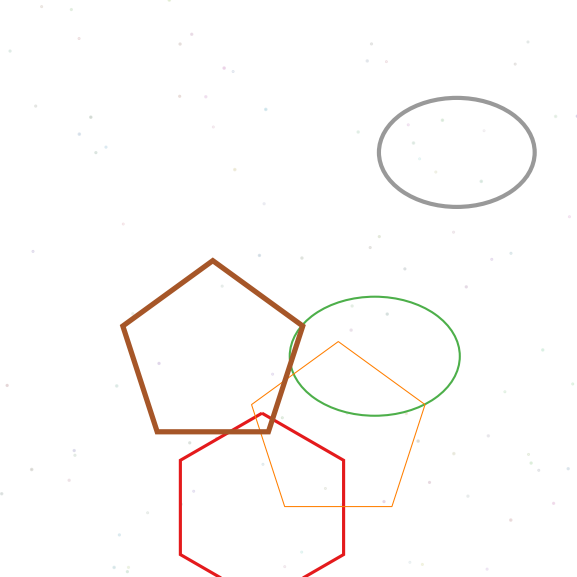[{"shape": "hexagon", "thickness": 1.5, "radius": 0.82, "center": [0.454, 0.12]}, {"shape": "oval", "thickness": 1, "radius": 0.74, "center": [0.649, 0.382]}, {"shape": "pentagon", "thickness": 0.5, "radius": 0.79, "center": [0.586, 0.25]}, {"shape": "pentagon", "thickness": 2.5, "radius": 0.82, "center": [0.368, 0.384]}, {"shape": "oval", "thickness": 2, "radius": 0.67, "center": [0.791, 0.735]}]